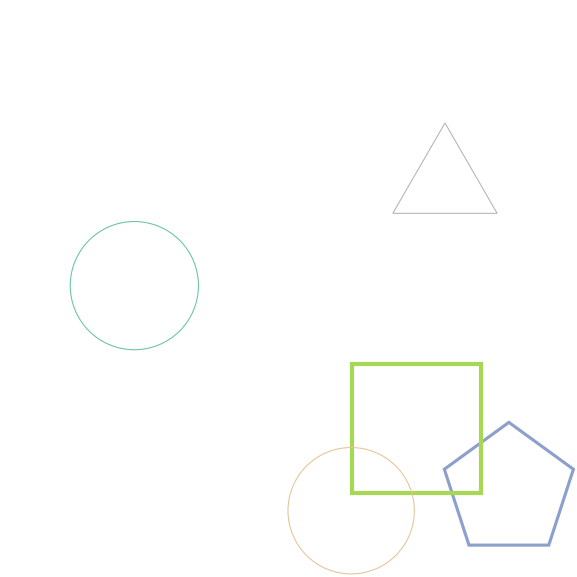[{"shape": "circle", "thickness": 0.5, "radius": 0.56, "center": [0.233, 0.505]}, {"shape": "pentagon", "thickness": 1.5, "radius": 0.59, "center": [0.881, 0.15]}, {"shape": "square", "thickness": 2, "radius": 0.56, "center": [0.722, 0.257]}, {"shape": "circle", "thickness": 0.5, "radius": 0.55, "center": [0.608, 0.115]}, {"shape": "triangle", "thickness": 0.5, "radius": 0.52, "center": [0.771, 0.682]}]